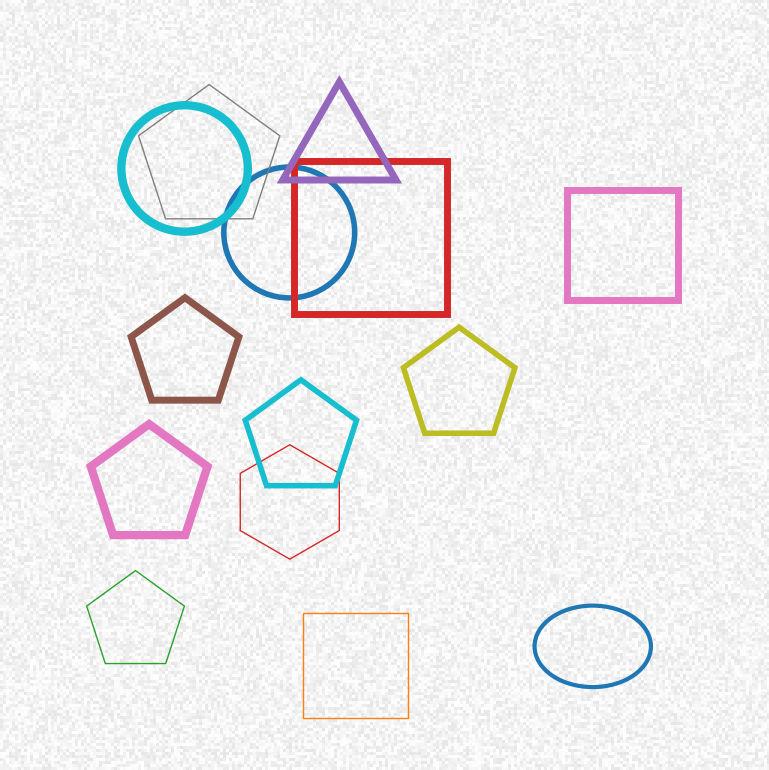[{"shape": "oval", "thickness": 1.5, "radius": 0.38, "center": [0.77, 0.161]}, {"shape": "circle", "thickness": 2, "radius": 0.42, "center": [0.376, 0.698]}, {"shape": "square", "thickness": 0.5, "radius": 0.34, "center": [0.462, 0.136]}, {"shape": "pentagon", "thickness": 0.5, "radius": 0.33, "center": [0.176, 0.192]}, {"shape": "hexagon", "thickness": 0.5, "radius": 0.37, "center": [0.376, 0.348]}, {"shape": "square", "thickness": 2.5, "radius": 0.5, "center": [0.481, 0.692]}, {"shape": "triangle", "thickness": 2.5, "radius": 0.42, "center": [0.441, 0.809]}, {"shape": "pentagon", "thickness": 2.5, "radius": 0.37, "center": [0.24, 0.54]}, {"shape": "square", "thickness": 2.5, "radius": 0.36, "center": [0.809, 0.682]}, {"shape": "pentagon", "thickness": 3, "radius": 0.4, "center": [0.194, 0.37]}, {"shape": "pentagon", "thickness": 0.5, "radius": 0.48, "center": [0.272, 0.794]}, {"shape": "pentagon", "thickness": 2, "radius": 0.38, "center": [0.596, 0.499]}, {"shape": "circle", "thickness": 3, "radius": 0.41, "center": [0.24, 0.781]}, {"shape": "pentagon", "thickness": 2, "radius": 0.38, "center": [0.391, 0.431]}]